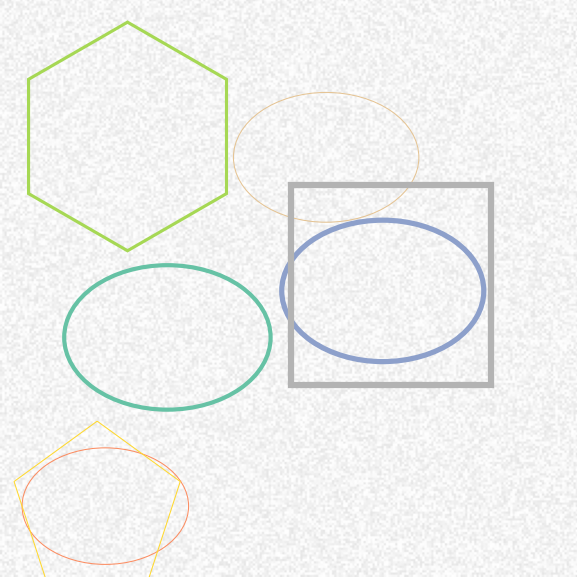[{"shape": "oval", "thickness": 2, "radius": 0.89, "center": [0.29, 0.415]}, {"shape": "oval", "thickness": 0.5, "radius": 0.72, "center": [0.182, 0.123]}, {"shape": "oval", "thickness": 2.5, "radius": 0.87, "center": [0.663, 0.495]}, {"shape": "hexagon", "thickness": 1.5, "radius": 0.99, "center": [0.221, 0.763]}, {"shape": "pentagon", "thickness": 0.5, "radius": 0.76, "center": [0.168, 0.119]}, {"shape": "oval", "thickness": 0.5, "radius": 0.8, "center": [0.565, 0.727]}, {"shape": "square", "thickness": 3, "radius": 0.87, "center": [0.677, 0.505]}]